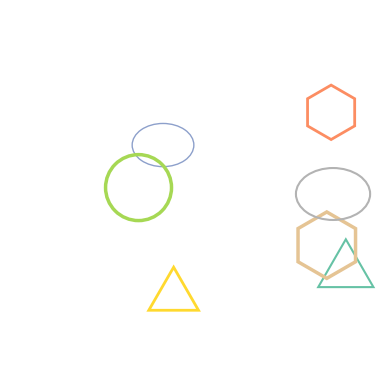[{"shape": "triangle", "thickness": 1.5, "radius": 0.41, "center": [0.898, 0.296]}, {"shape": "hexagon", "thickness": 2, "radius": 0.35, "center": [0.86, 0.708]}, {"shape": "oval", "thickness": 1, "radius": 0.4, "center": [0.423, 0.623]}, {"shape": "circle", "thickness": 2.5, "radius": 0.43, "center": [0.36, 0.513]}, {"shape": "triangle", "thickness": 2, "radius": 0.37, "center": [0.451, 0.231]}, {"shape": "hexagon", "thickness": 2.5, "radius": 0.43, "center": [0.849, 0.363]}, {"shape": "oval", "thickness": 1.5, "radius": 0.48, "center": [0.865, 0.496]}]